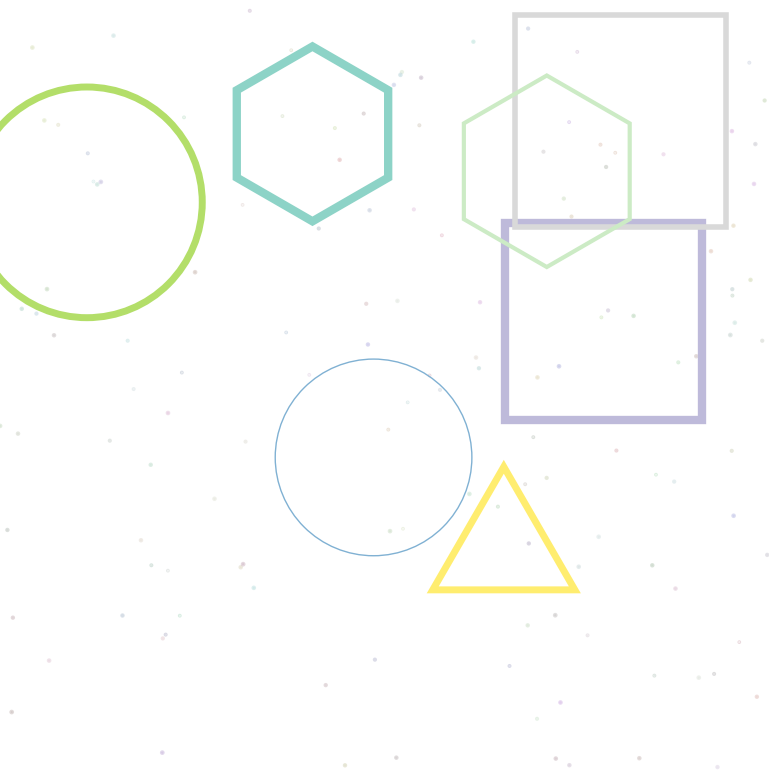[{"shape": "hexagon", "thickness": 3, "radius": 0.57, "center": [0.406, 0.826]}, {"shape": "square", "thickness": 3, "radius": 0.64, "center": [0.784, 0.582]}, {"shape": "circle", "thickness": 0.5, "radius": 0.64, "center": [0.485, 0.406]}, {"shape": "circle", "thickness": 2.5, "radius": 0.75, "center": [0.113, 0.737]}, {"shape": "square", "thickness": 2, "radius": 0.69, "center": [0.806, 0.843]}, {"shape": "hexagon", "thickness": 1.5, "radius": 0.62, "center": [0.71, 0.778]}, {"shape": "triangle", "thickness": 2.5, "radius": 0.53, "center": [0.654, 0.287]}]